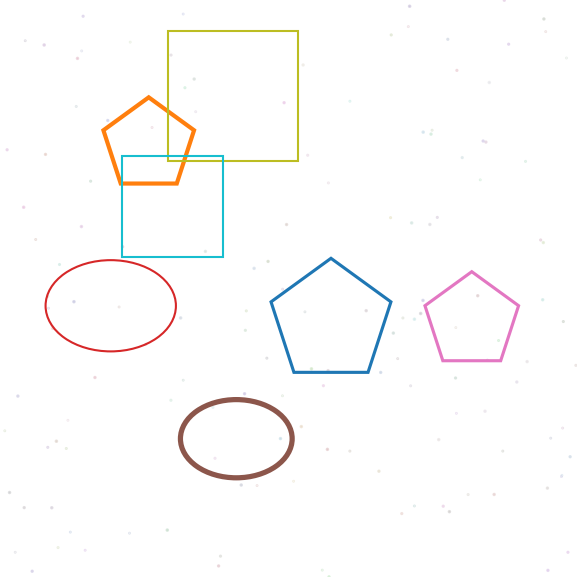[{"shape": "pentagon", "thickness": 1.5, "radius": 0.55, "center": [0.573, 0.443]}, {"shape": "pentagon", "thickness": 2, "radius": 0.41, "center": [0.258, 0.748]}, {"shape": "oval", "thickness": 1, "radius": 0.56, "center": [0.192, 0.47]}, {"shape": "oval", "thickness": 2.5, "radius": 0.48, "center": [0.409, 0.239]}, {"shape": "pentagon", "thickness": 1.5, "radius": 0.43, "center": [0.817, 0.443]}, {"shape": "square", "thickness": 1, "radius": 0.56, "center": [0.403, 0.833]}, {"shape": "square", "thickness": 1, "radius": 0.44, "center": [0.299, 0.641]}]